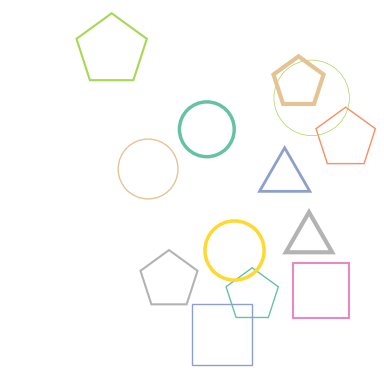[{"shape": "pentagon", "thickness": 1, "radius": 0.36, "center": [0.655, 0.233]}, {"shape": "circle", "thickness": 2.5, "radius": 0.36, "center": [0.537, 0.664]}, {"shape": "pentagon", "thickness": 1, "radius": 0.41, "center": [0.898, 0.641]}, {"shape": "triangle", "thickness": 2, "radius": 0.38, "center": [0.739, 0.541]}, {"shape": "square", "thickness": 1, "radius": 0.39, "center": [0.576, 0.131]}, {"shape": "square", "thickness": 1.5, "radius": 0.36, "center": [0.834, 0.246]}, {"shape": "pentagon", "thickness": 1.5, "radius": 0.48, "center": [0.29, 0.869]}, {"shape": "circle", "thickness": 0.5, "radius": 0.49, "center": [0.809, 0.746]}, {"shape": "circle", "thickness": 2.5, "radius": 0.38, "center": [0.609, 0.349]}, {"shape": "circle", "thickness": 1, "radius": 0.39, "center": [0.385, 0.561]}, {"shape": "pentagon", "thickness": 3, "radius": 0.34, "center": [0.775, 0.785]}, {"shape": "triangle", "thickness": 3, "radius": 0.35, "center": [0.803, 0.379]}, {"shape": "pentagon", "thickness": 1.5, "radius": 0.39, "center": [0.439, 0.273]}]